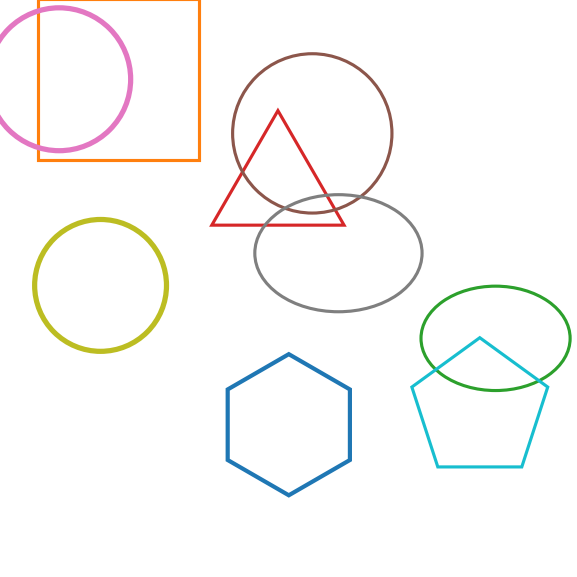[{"shape": "hexagon", "thickness": 2, "radius": 0.61, "center": [0.5, 0.264]}, {"shape": "square", "thickness": 1.5, "radius": 0.7, "center": [0.206, 0.861]}, {"shape": "oval", "thickness": 1.5, "radius": 0.65, "center": [0.858, 0.413]}, {"shape": "triangle", "thickness": 1.5, "radius": 0.66, "center": [0.481, 0.675]}, {"shape": "circle", "thickness": 1.5, "radius": 0.69, "center": [0.541, 0.768]}, {"shape": "circle", "thickness": 2.5, "radius": 0.62, "center": [0.103, 0.862]}, {"shape": "oval", "thickness": 1.5, "radius": 0.72, "center": [0.586, 0.561]}, {"shape": "circle", "thickness": 2.5, "radius": 0.57, "center": [0.174, 0.505]}, {"shape": "pentagon", "thickness": 1.5, "radius": 0.62, "center": [0.831, 0.291]}]